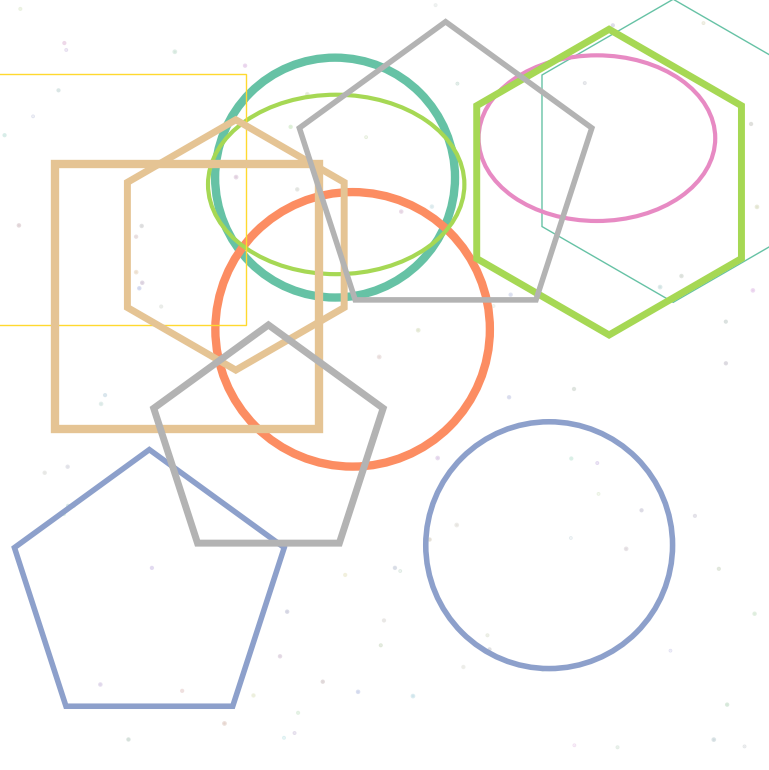[{"shape": "circle", "thickness": 3, "radius": 0.78, "center": [0.435, 0.769]}, {"shape": "hexagon", "thickness": 0.5, "radius": 0.98, "center": [0.874, 0.804]}, {"shape": "circle", "thickness": 3, "radius": 0.89, "center": [0.458, 0.572]}, {"shape": "pentagon", "thickness": 2, "radius": 0.92, "center": [0.194, 0.232]}, {"shape": "circle", "thickness": 2, "radius": 0.8, "center": [0.713, 0.292]}, {"shape": "oval", "thickness": 1.5, "radius": 0.77, "center": [0.775, 0.821]}, {"shape": "hexagon", "thickness": 2.5, "radius": 0.99, "center": [0.791, 0.763]}, {"shape": "oval", "thickness": 1.5, "radius": 0.83, "center": [0.437, 0.76]}, {"shape": "square", "thickness": 0.5, "radius": 0.81, "center": [0.157, 0.74]}, {"shape": "square", "thickness": 3, "radius": 0.86, "center": [0.243, 0.615]}, {"shape": "hexagon", "thickness": 2.5, "radius": 0.81, "center": [0.306, 0.682]}, {"shape": "pentagon", "thickness": 2, "radius": 1.0, "center": [0.579, 0.772]}, {"shape": "pentagon", "thickness": 2.5, "radius": 0.78, "center": [0.349, 0.421]}]